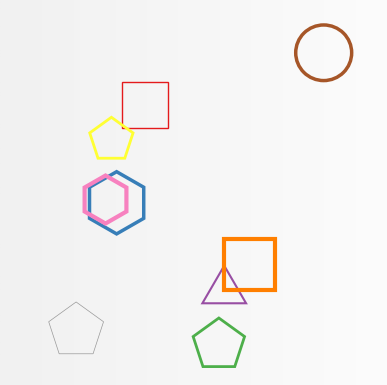[{"shape": "square", "thickness": 1, "radius": 0.3, "center": [0.374, 0.727]}, {"shape": "hexagon", "thickness": 2.5, "radius": 0.4, "center": [0.301, 0.473]}, {"shape": "pentagon", "thickness": 2, "radius": 0.35, "center": [0.565, 0.104]}, {"shape": "triangle", "thickness": 1.5, "radius": 0.33, "center": [0.579, 0.245]}, {"shape": "square", "thickness": 3, "radius": 0.33, "center": [0.645, 0.314]}, {"shape": "pentagon", "thickness": 2, "radius": 0.29, "center": [0.287, 0.637]}, {"shape": "circle", "thickness": 2.5, "radius": 0.36, "center": [0.835, 0.863]}, {"shape": "hexagon", "thickness": 3, "radius": 0.31, "center": [0.272, 0.482]}, {"shape": "pentagon", "thickness": 0.5, "radius": 0.37, "center": [0.196, 0.141]}]